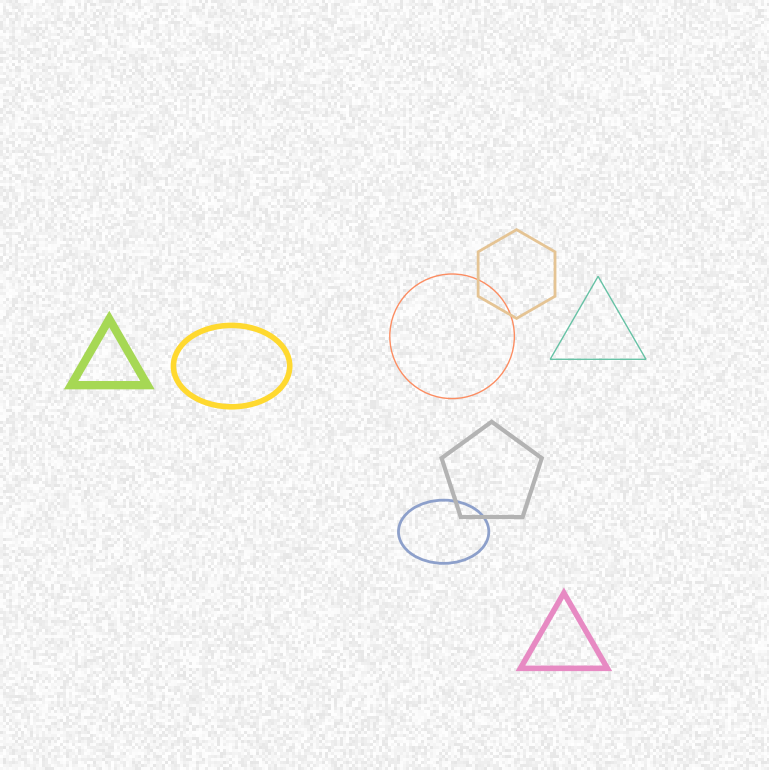[{"shape": "triangle", "thickness": 0.5, "radius": 0.36, "center": [0.777, 0.569]}, {"shape": "circle", "thickness": 0.5, "radius": 0.4, "center": [0.587, 0.563]}, {"shape": "oval", "thickness": 1, "radius": 0.29, "center": [0.576, 0.309]}, {"shape": "triangle", "thickness": 2, "radius": 0.33, "center": [0.732, 0.165]}, {"shape": "triangle", "thickness": 3, "radius": 0.29, "center": [0.142, 0.528]}, {"shape": "oval", "thickness": 2, "radius": 0.38, "center": [0.301, 0.525]}, {"shape": "hexagon", "thickness": 1, "radius": 0.29, "center": [0.671, 0.644]}, {"shape": "pentagon", "thickness": 1.5, "radius": 0.34, "center": [0.639, 0.384]}]